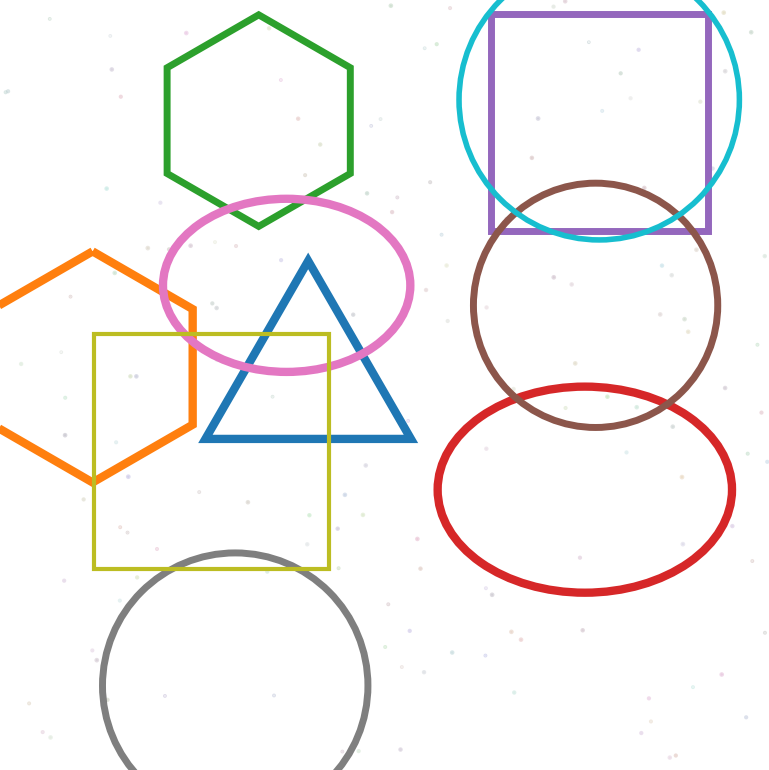[{"shape": "triangle", "thickness": 3, "radius": 0.77, "center": [0.4, 0.507]}, {"shape": "hexagon", "thickness": 3, "radius": 0.75, "center": [0.12, 0.523]}, {"shape": "hexagon", "thickness": 2.5, "radius": 0.69, "center": [0.336, 0.843]}, {"shape": "oval", "thickness": 3, "radius": 0.96, "center": [0.76, 0.364]}, {"shape": "square", "thickness": 2.5, "radius": 0.71, "center": [0.778, 0.841]}, {"shape": "circle", "thickness": 2.5, "radius": 0.79, "center": [0.773, 0.603]}, {"shape": "oval", "thickness": 3, "radius": 0.8, "center": [0.372, 0.629]}, {"shape": "circle", "thickness": 2.5, "radius": 0.86, "center": [0.305, 0.11]}, {"shape": "square", "thickness": 1.5, "radius": 0.76, "center": [0.275, 0.414]}, {"shape": "circle", "thickness": 2, "radius": 0.91, "center": [0.778, 0.87]}]